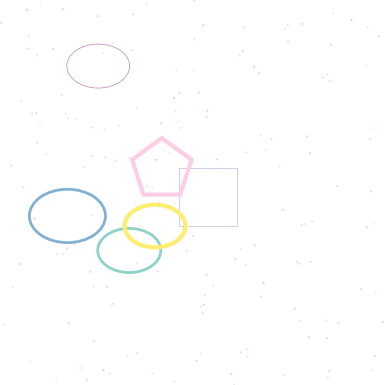[{"shape": "oval", "thickness": 2, "radius": 0.41, "center": [0.336, 0.349]}, {"shape": "square", "thickness": 0.5, "radius": 0.37, "center": [0.541, 0.488]}, {"shape": "oval", "thickness": 2, "radius": 0.49, "center": [0.175, 0.439]}, {"shape": "pentagon", "thickness": 3, "radius": 0.41, "center": [0.42, 0.56]}, {"shape": "oval", "thickness": 0.5, "radius": 0.41, "center": [0.255, 0.828]}, {"shape": "oval", "thickness": 3, "radius": 0.39, "center": [0.403, 0.413]}]